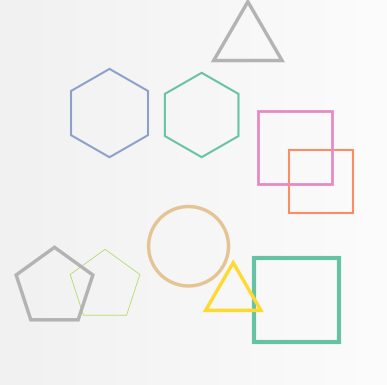[{"shape": "hexagon", "thickness": 1.5, "radius": 0.55, "center": [0.52, 0.701]}, {"shape": "square", "thickness": 3, "radius": 0.55, "center": [0.766, 0.221]}, {"shape": "square", "thickness": 1.5, "radius": 0.41, "center": [0.829, 0.529]}, {"shape": "hexagon", "thickness": 1.5, "radius": 0.57, "center": [0.283, 0.706]}, {"shape": "square", "thickness": 2, "radius": 0.48, "center": [0.761, 0.618]}, {"shape": "pentagon", "thickness": 0.5, "radius": 0.47, "center": [0.271, 0.258]}, {"shape": "triangle", "thickness": 2.5, "radius": 0.41, "center": [0.602, 0.235]}, {"shape": "circle", "thickness": 2.5, "radius": 0.52, "center": [0.487, 0.36]}, {"shape": "triangle", "thickness": 2.5, "radius": 0.51, "center": [0.64, 0.894]}, {"shape": "pentagon", "thickness": 2.5, "radius": 0.52, "center": [0.141, 0.254]}]